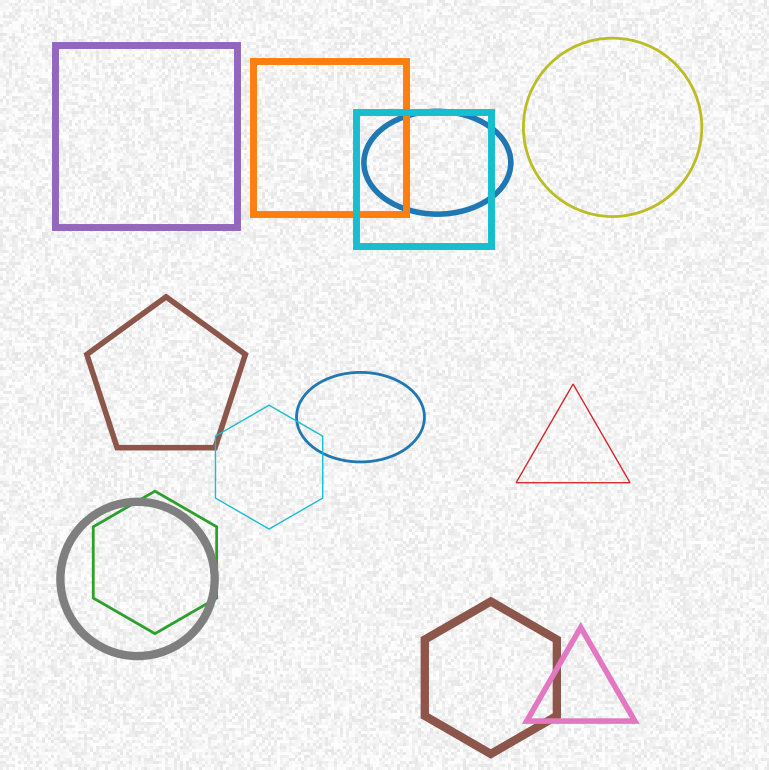[{"shape": "oval", "thickness": 2, "radius": 0.48, "center": [0.568, 0.789]}, {"shape": "oval", "thickness": 1, "radius": 0.42, "center": [0.468, 0.458]}, {"shape": "square", "thickness": 2.5, "radius": 0.5, "center": [0.428, 0.821]}, {"shape": "hexagon", "thickness": 1, "radius": 0.46, "center": [0.201, 0.27]}, {"shape": "triangle", "thickness": 0.5, "radius": 0.43, "center": [0.744, 0.416]}, {"shape": "square", "thickness": 2.5, "radius": 0.59, "center": [0.19, 0.823]}, {"shape": "hexagon", "thickness": 3, "radius": 0.5, "center": [0.637, 0.12]}, {"shape": "pentagon", "thickness": 2, "radius": 0.54, "center": [0.216, 0.506]}, {"shape": "triangle", "thickness": 2, "radius": 0.41, "center": [0.754, 0.104]}, {"shape": "circle", "thickness": 3, "radius": 0.5, "center": [0.179, 0.248]}, {"shape": "circle", "thickness": 1, "radius": 0.58, "center": [0.796, 0.835]}, {"shape": "hexagon", "thickness": 0.5, "radius": 0.4, "center": [0.349, 0.393]}, {"shape": "square", "thickness": 2.5, "radius": 0.44, "center": [0.55, 0.767]}]